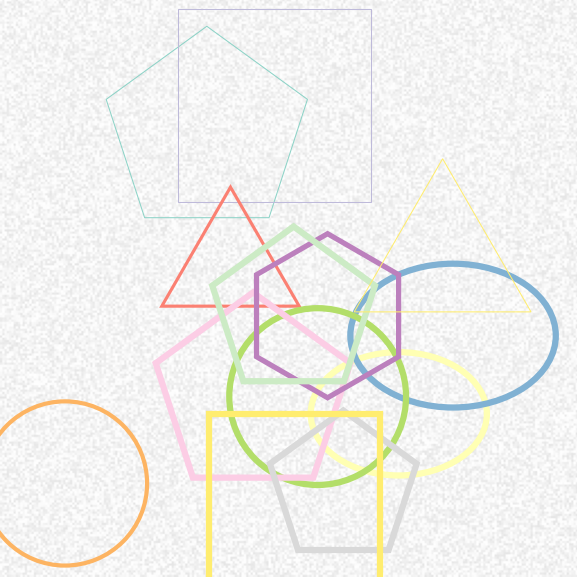[{"shape": "pentagon", "thickness": 0.5, "radius": 0.92, "center": [0.358, 0.77]}, {"shape": "oval", "thickness": 3, "radius": 0.76, "center": [0.691, 0.283]}, {"shape": "square", "thickness": 0.5, "radius": 0.84, "center": [0.475, 0.816]}, {"shape": "triangle", "thickness": 1.5, "radius": 0.69, "center": [0.399, 0.538]}, {"shape": "oval", "thickness": 3, "radius": 0.89, "center": [0.785, 0.418]}, {"shape": "circle", "thickness": 2, "radius": 0.71, "center": [0.113, 0.162]}, {"shape": "circle", "thickness": 3, "radius": 0.77, "center": [0.55, 0.312]}, {"shape": "pentagon", "thickness": 3, "radius": 0.89, "center": [0.438, 0.315]}, {"shape": "pentagon", "thickness": 3, "radius": 0.67, "center": [0.594, 0.155]}, {"shape": "hexagon", "thickness": 2.5, "radius": 0.71, "center": [0.567, 0.452]}, {"shape": "pentagon", "thickness": 3, "radius": 0.74, "center": [0.508, 0.459]}, {"shape": "triangle", "thickness": 0.5, "radius": 0.88, "center": [0.766, 0.547]}, {"shape": "square", "thickness": 3, "radius": 0.74, "center": [0.509, 0.133]}]